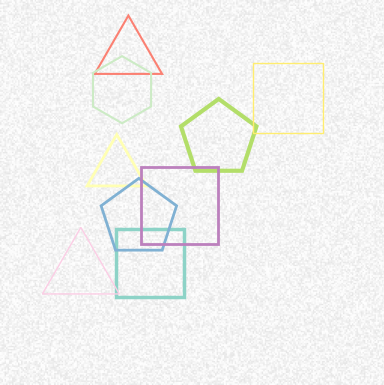[{"shape": "square", "thickness": 2.5, "radius": 0.44, "center": [0.388, 0.316]}, {"shape": "triangle", "thickness": 2, "radius": 0.45, "center": [0.303, 0.562]}, {"shape": "triangle", "thickness": 1.5, "radius": 0.51, "center": [0.333, 0.859]}, {"shape": "pentagon", "thickness": 2, "radius": 0.52, "center": [0.361, 0.434]}, {"shape": "pentagon", "thickness": 3, "radius": 0.52, "center": [0.568, 0.64]}, {"shape": "triangle", "thickness": 1, "radius": 0.58, "center": [0.21, 0.294]}, {"shape": "square", "thickness": 2, "radius": 0.5, "center": [0.466, 0.467]}, {"shape": "hexagon", "thickness": 1.5, "radius": 0.44, "center": [0.317, 0.767]}, {"shape": "square", "thickness": 1, "radius": 0.45, "center": [0.748, 0.746]}]